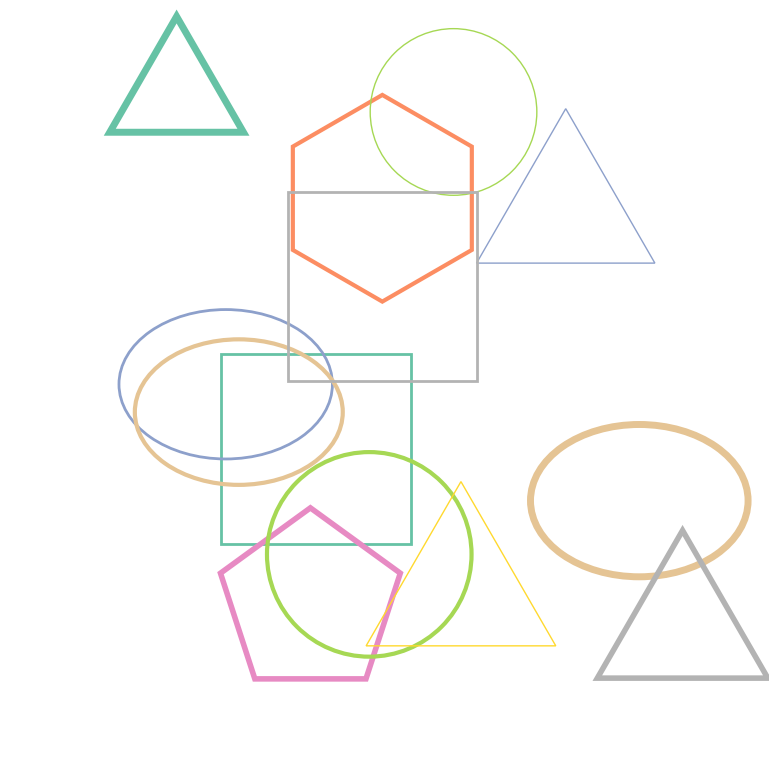[{"shape": "triangle", "thickness": 2.5, "radius": 0.5, "center": [0.229, 0.878]}, {"shape": "square", "thickness": 1, "radius": 0.62, "center": [0.411, 0.417]}, {"shape": "hexagon", "thickness": 1.5, "radius": 0.67, "center": [0.497, 0.743]}, {"shape": "triangle", "thickness": 0.5, "radius": 0.67, "center": [0.735, 0.725]}, {"shape": "oval", "thickness": 1, "radius": 0.69, "center": [0.293, 0.501]}, {"shape": "pentagon", "thickness": 2, "radius": 0.61, "center": [0.403, 0.218]}, {"shape": "circle", "thickness": 1.5, "radius": 0.66, "center": [0.48, 0.28]}, {"shape": "circle", "thickness": 0.5, "radius": 0.54, "center": [0.589, 0.855]}, {"shape": "triangle", "thickness": 0.5, "radius": 0.71, "center": [0.599, 0.232]}, {"shape": "oval", "thickness": 2.5, "radius": 0.71, "center": [0.83, 0.35]}, {"shape": "oval", "thickness": 1.5, "radius": 0.68, "center": [0.31, 0.465]}, {"shape": "triangle", "thickness": 2, "radius": 0.64, "center": [0.886, 0.183]}, {"shape": "square", "thickness": 1, "radius": 0.61, "center": [0.497, 0.628]}]